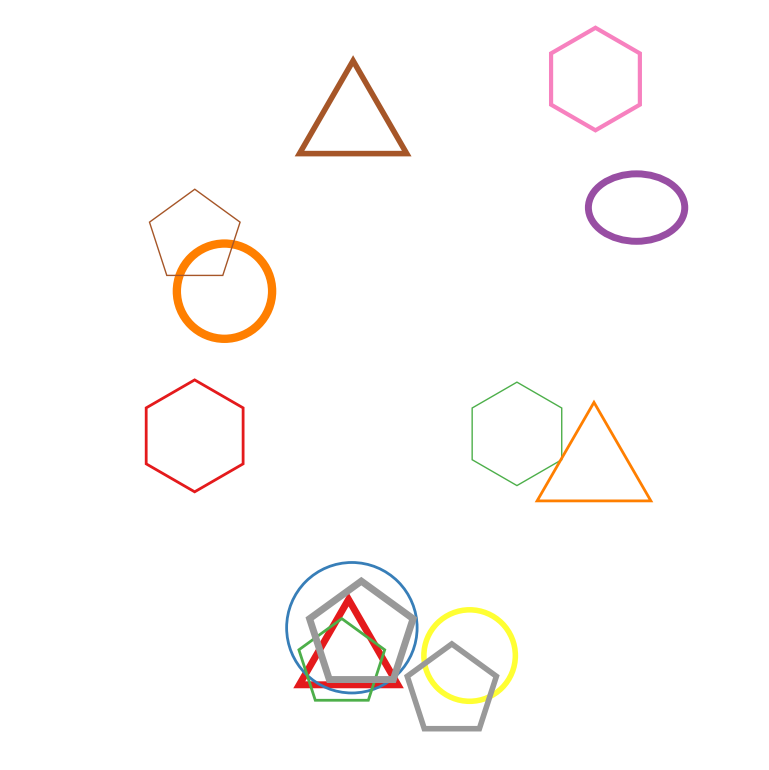[{"shape": "triangle", "thickness": 2.5, "radius": 0.37, "center": [0.453, 0.148]}, {"shape": "hexagon", "thickness": 1, "radius": 0.36, "center": [0.253, 0.434]}, {"shape": "circle", "thickness": 1, "radius": 0.42, "center": [0.457, 0.185]}, {"shape": "hexagon", "thickness": 0.5, "radius": 0.34, "center": [0.671, 0.437]}, {"shape": "pentagon", "thickness": 1, "radius": 0.29, "center": [0.444, 0.138]}, {"shape": "oval", "thickness": 2.5, "radius": 0.31, "center": [0.827, 0.73]}, {"shape": "triangle", "thickness": 1, "radius": 0.43, "center": [0.771, 0.392]}, {"shape": "circle", "thickness": 3, "radius": 0.31, "center": [0.292, 0.622]}, {"shape": "circle", "thickness": 2, "radius": 0.3, "center": [0.61, 0.149]}, {"shape": "triangle", "thickness": 2, "radius": 0.4, "center": [0.459, 0.841]}, {"shape": "pentagon", "thickness": 0.5, "radius": 0.31, "center": [0.253, 0.692]}, {"shape": "hexagon", "thickness": 1.5, "radius": 0.33, "center": [0.773, 0.897]}, {"shape": "pentagon", "thickness": 2, "radius": 0.3, "center": [0.587, 0.103]}, {"shape": "pentagon", "thickness": 2.5, "radius": 0.35, "center": [0.469, 0.175]}]